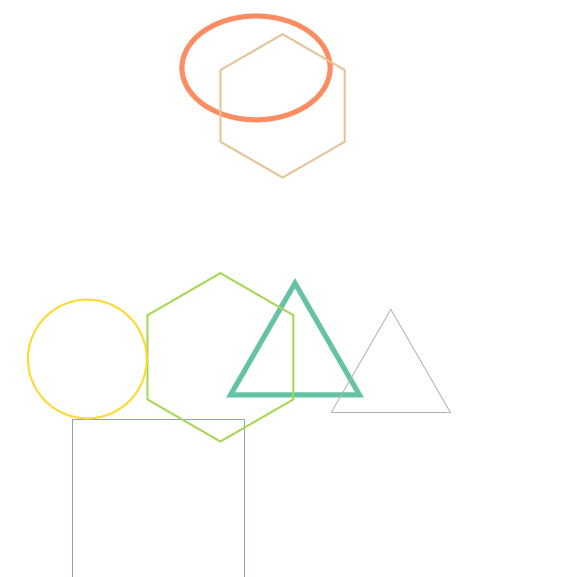[{"shape": "triangle", "thickness": 2.5, "radius": 0.64, "center": [0.511, 0.38]}, {"shape": "oval", "thickness": 2.5, "radius": 0.64, "center": [0.443, 0.882]}, {"shape": "square", "thickness": 0.5, "radius": 0.75, "center": [0.274, 0.124]}, {"shape": "hexagon", "thickness": 1, "radius": 0.73, "center": [0.382, 0.38]}, {"shape": "circle", "thickness": 1, "radius": 0.51, "center": [0.151, 0.377]}, {"shape": "hexagon", "thickness": 1, "radius": 0.62, "center": [0.489, 0.816]}, {"shape": "triangle", "thickness": 0.5, "radius": 0.6, "center": [0.677, 0.344]}]